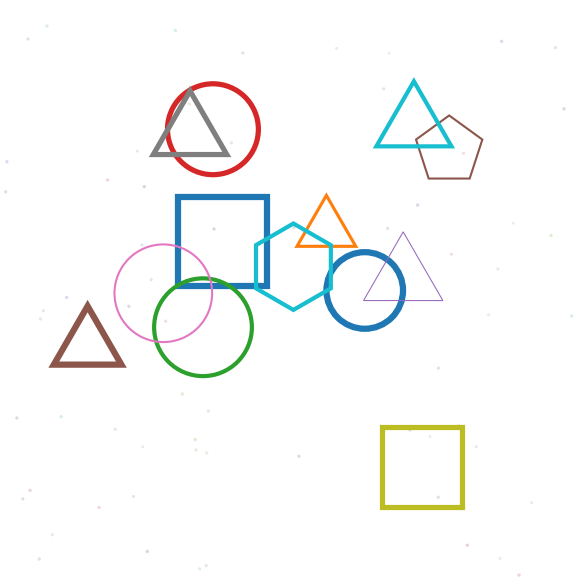[{"shape": "square", "thickness": 3, "radius": 0.38, "center": [0.385, 0.581]}, {"shape": "circle", "thickness": 3, "radius": 0.33, "center": [0.632, 0.496]}, {"shape": "triangle", "thickness": 1.5, "radius": 0.29, "center": [0.565, 0.602]}, {"shape": "circle", "thickness": 2, "radius": 0.42, "center": [0.352, 0.432]}, {"shape": "circle", "thickness": 2.5, "radius": 0.39, "center": [0.369, 0.775]}, {"shape": "triangle", "thickness": 0.5, "radius": 0.4, "center": [0.698, 0.518]}, {"shape": "pentagon", "thickness": 1, "radius": 0.3, "center": [0.778, 0.739]}, {"shape": "triangle", "thickness": 3, "radius": 0.34, "center": [0.152, 0.402]}, {"shape": "circle", "thickness": 1, "radius": 0.42, "center": [0.283, 0.491]}, {"shape": "triangle", "thickness": 2.5, "radius": 0.37, "center": [0.329, 0.768]}, {"shape": "square", "thickness": 2.5, "radius": 0.34, "center": [0.731, 0.191]}, {"shape": "triangle", "thickness": 2, "radius": 0.38, "center": [0.717, 0.783]}, {"shape": "hexagon", "thickness": 2, "radius": 0.37, "center": [0.508, 0.537]}]